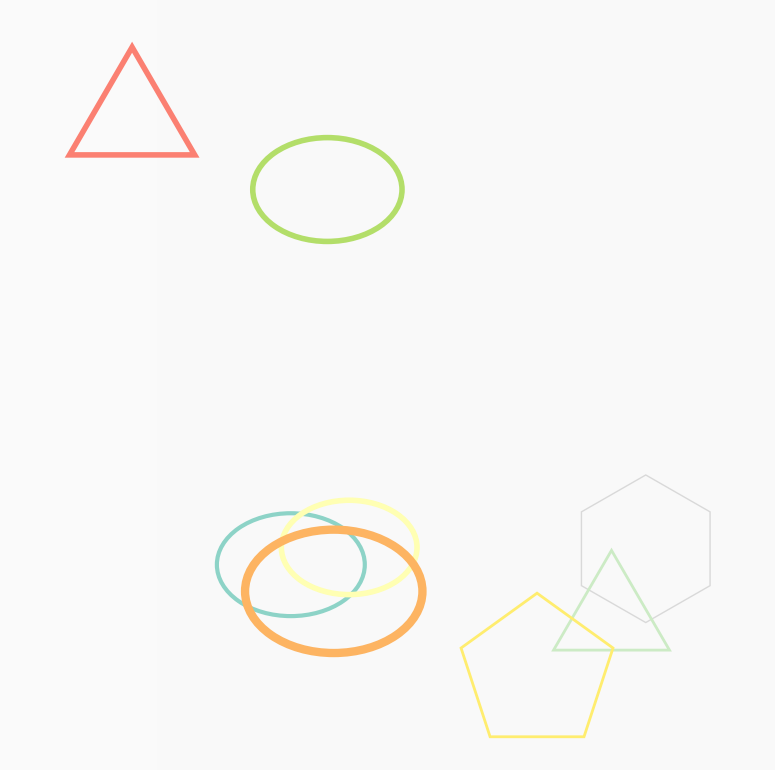[{"shape": "oval", "thickness": 1.5, "radius": 0.48, "center": [0.375, 0.267]}, {"shape": "oval", "thickness": 2, "radius": 0.44, "center": [0.451, 0.289]}, {"shape": "triangle", "thickness": 2, "radius": 0.47, "center": [0.17, 0.845]}, {"shape": "oval", "thickness": 3, "radius": 0.57, "center": [0.431, 0.232]}, {"shape": "oval", "thickness": 2, "radius": 0.48, "center": [0.422, 0.754]}, {"shape": "hexagon", "thickness": 0.5, "radius": 0.48, "center": [0.833, 0.287]}, {"shape": "triangle", "thickness": 1, "radius": 0.43, "center": [0.789, 0.199]}, {"shape": "pentagon", "thickness": 1, "radius": 0.52, "center": [0.693, 0.127]}]